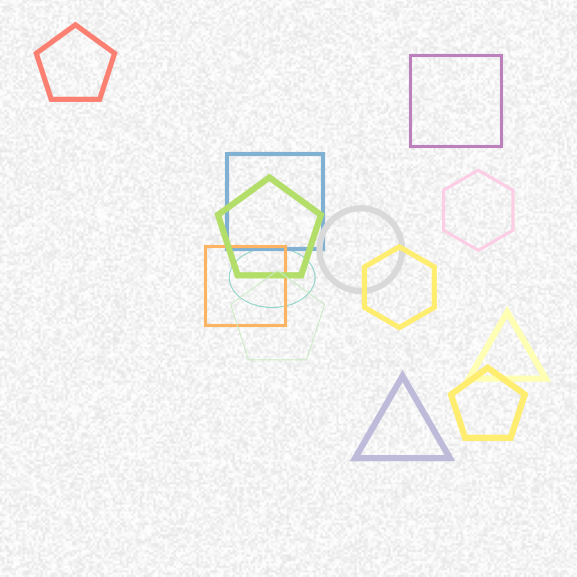[{"shape": "oval", "thickness": 0.5, "radius": 0.37, "center": [0.471, 0.519]}, {"shape": "triangle", "thickness": 3, "radius": 0.38, "center": [0.878, 0.382]}, {"shape": "triangle", "thickness": 3, "radius": 0.47, "center": [0.697, 0.253]}, {"shape": "pentagon", "thickness": 2.5, "radius": 0.36, "center": [0.131, 0.885]}, {"shape": "square", "thickness": 2, "radius": 0.41, "center": [0.476, 0.65]}, {"shape": "square", "thickness": 1.5, "radius": 0.34, "center": [0.424, 0.505]}, {"shape": "pentagon", "thickness": 3, "radius": 0.47, "center": [0.467, 0.598]}, {"shape": "hexagon", "thickness": 1.5, "radius": 0.35, "center": [0.828, 0.635]}, {"shape": "circle", "thickness": 3, "radius": 0.36, "center": [0.625, 0.567]}, {"shape": "square", "thickness": 1.5, "radius": 0.39, "center": [0.789, 0.826]}, {"shape": "pentagon", "thickness": 0.5, "radius": 0.43, "center": [0.481, 0.445]}, {"shape": "pentagon", "thickness": 3, "radius": 0.34, "center": [0.845, 0.295]}, {"shape": "hexagon", "thickness": 2.5, "radius": 0.35, "center": [0.692, 0.502]}]